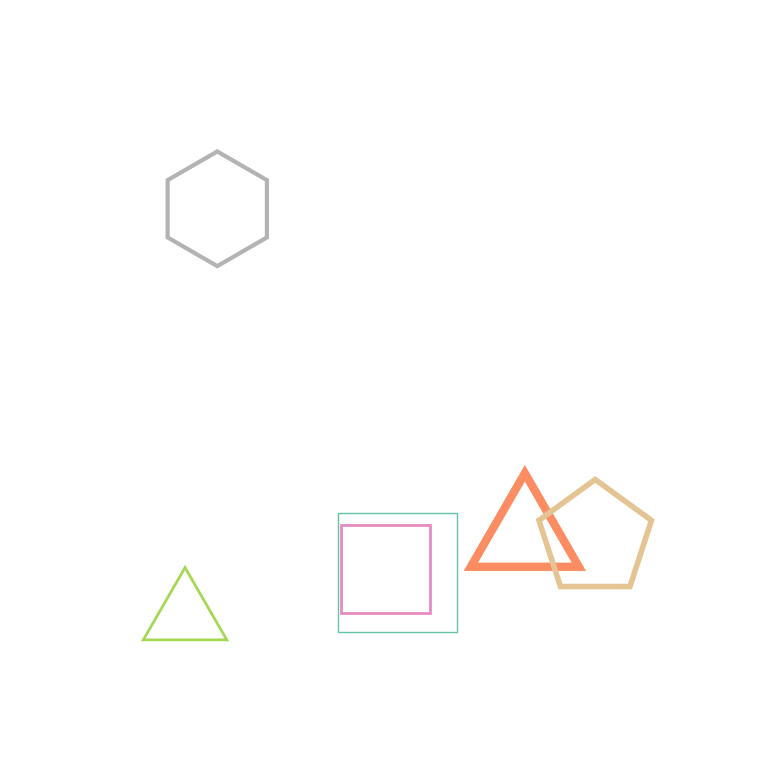[{"shape": "square", "thickness": 0.5, "radius": 0.39, "center": [0.516, 0.257]}, {"shape": "triangle", "thickness": 3, "radius": 0.4, "center": [0.682, 0.304]}, {"shape": "square", "thickness": 1, "radius": 0.29, "center": [0.501, 0.261]}, {"shape": "triangle", "thickness": 1, "radius": 0.31, "center": [0.24, 0.2]}, {"shape": "pentagon", "thickness": 2, "radius": 0.38, "center": [0.773, 0.3]}, {"shape": "hexagon", "thickness": 1.5, "radius": 0.37, "center": [0.282, 0.729]}]